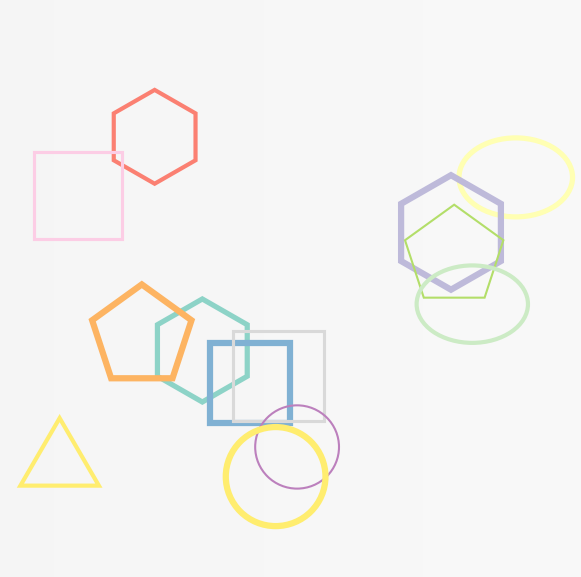[{"shape": "hexagon", "thickness": 2.5, "radius": 0.45, "center": [0.348, 0.392]}, {"shape": "oval", "thickness": 2.5, "radius": 0.49, "center": [0.887, 0.692]}, {"shape": "hexagon", "thickness": 3, "radius": 0.5, "center": [0.776, 0.597]}, {"shape": "hexagon", "thickness": 2, "radius": 0.41, "center": [0.266, 0.762]}, {"shape": "square", "thickness": 3, "radius": 0.34, "center": [0.43, 0.336]}, {"shape": "pentagon", "thickness": 3, "radius": 0.45, "center": [0.244, 0.417]}, {"shape": "pentagon", "thickness": 1, "radius": 0.44, "center": [0.781, 0.556]}, {"shape": "square", "thickness": 1.5, "radius": 0.38, "center": [0.134, 0.661]}, {"shape": "square", "thickness": 1.5, "radius": 0.39, "center": [0.48, 0.348]}, {"shape": "circle", "thickness": 1, "radius": 0.36, "center": [0.511, 0.225]}, {"shape": "oval", "thickness": 2, "radius": 0.48, "center": [0.813, 0.472]}, {"shape": "circle", "thickness": 3, "radius": 0.43, "center": [0.474, 0.174]}, {"shape": "triangle", "thickness": 2, "radius": 0.39, "center": [0.103, 0.197]}]